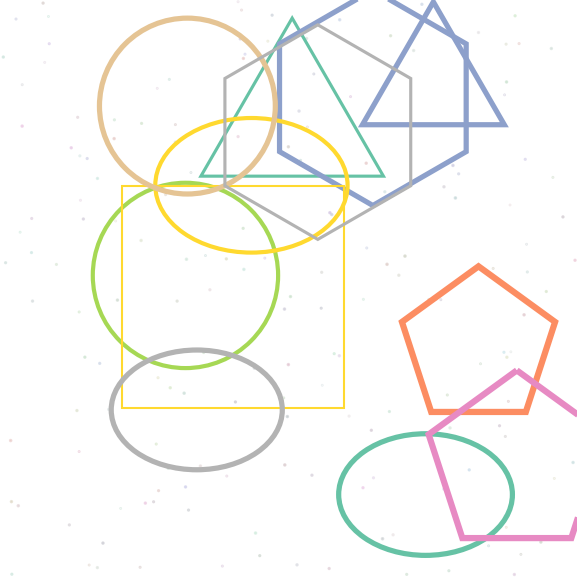[{"shape": "triangle", "thickness": 1.5, "radius": 0.91, "center": [0.506, 0.785]}, {"shape": "oval", "thickness": 2.5, "radius": 0.75, "center": [0.737, 0.143]}, {"shape": "pentagon", "thickness": 3, "radius": 0.7, "center": [0.829, 0.399]}, {"shape": "hexagon", "thickness": 2.5, "radius": 0.93, "center": [0.646, 0.83]}, {"shape": "triangle", "thickness": 2.5, "radius": 0.71, "center": [0.75, 0.854]}, {"shape": "pentagon", "thickness": 3, "radius": 0.8, "center": [0.895, 0.197]}, {"shape": "circle", "thickness": 2, "radius": 0.8, "center": [0.321, 0.522]}, {"shape": "square", "thickness": 1, "radius": 0.96, "center": [0.403, 0.484]}, {"shape": "oval", "thickness": 2, "radius": 0.83, "center": [0.435, 0.678]}, {"shape": "circle", "thickness": 2.5, "radius": 0.76, "center": [0.324, 0.815]}, {"shape": "hexagon", "thickness": 1.5, "radius": 0.93, "center": [0.55, 0.77]}, {"shape": "oval", "thickness": 2.5, "radius": 0.74, "center": [0.341, 0.289]}]